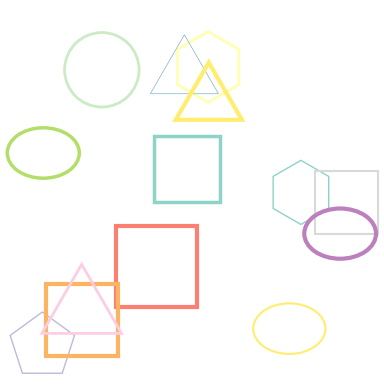[{"shape": "square", "thickness": 2.5, "radius": 0.43, "center": [0.487, 0.56]}, {"shape": "hexagon", "thickness": 1, "radius": 0.42, "center": [0.782, 0.5]}, {"shape": "hexagon", "thickness": 2, "radius": 0.46, "center": [0.541, 0.826]}, {"shape": "pentagon", "thickness": 1, "radius": 0.44, "center": [0.11, 0.102]}, {"shape": "square", "thickness": 3, "radius": 0.53, "center": [0.406, 0.307]}, {"shape": "triangle", "thickness": 0.5, "radius": 0.51, "center": [0.479, 0.808]}, {"shape": "square", "thickness": 3, "radius": 0.47, "center": [0.213, 0.168]}, {"shape": "oval", "thickness": 2.5, "radius": 0.47, "center": [0.112, 0.603]}, {"shape": "triangle", "thickness": 2, "radius": 0.6, "center": [0.212, 0.194]}, {"shape": "square", "thickness": 1.5, "radius": 0.41, "center": [0.899, 0.473]}, {"shape": "oval", "thickness": 3, "radius": 0.47, "center": [0.883, 0.393]}, {"shape": "circle", "thickness": 2, "radius": 0.48, "center": [0.265, 0.819]}, {"shape": "triangle", "thickness": 3, "radius": 0.5, "center": [0.542, 0.738]}, {"shape": "oval", "thickness": 1.5, "radius": 0.47, "center": [0.752, 0.146]}]